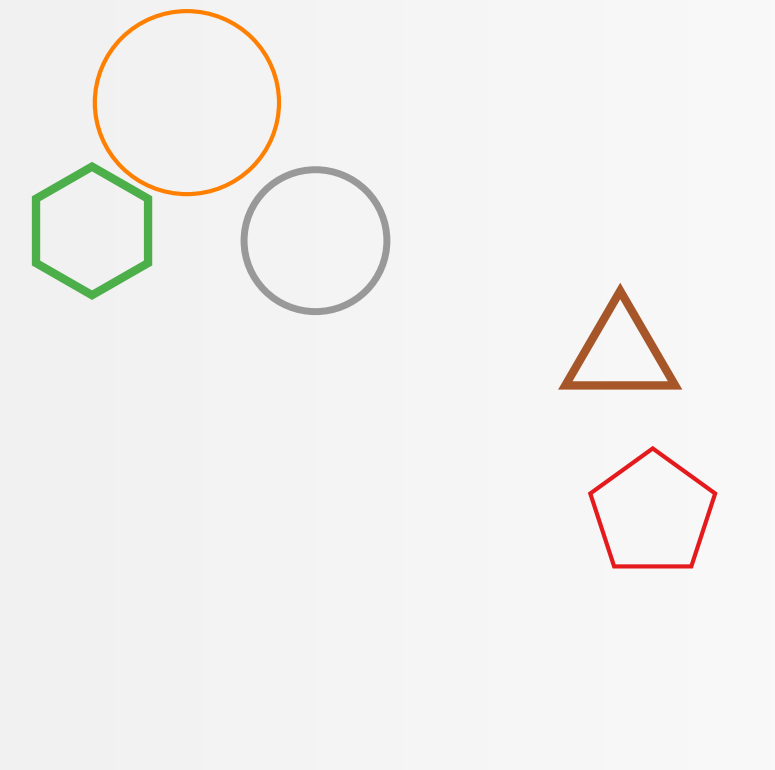[{"shape": "pentagon", "thickness": 1.5, "radius": 0.42, "center": [0.842, 0.333]}, {"shape": "hexagon", "thickness": 3, "radius": 0.42, "center": [0.119, 0.7]}, {"shape": "circle", "thickness": 1.5, "radius": 0.59, "center": [0.241, 0.867]}, {"shape": "triangle", "thickness": 3, "radius": 0.41, "center": [0.8, 0.54]}, {"shape": "circle", "thickness": 2.5, "radius": 0.46, "center": [0.407, 0.687]}]